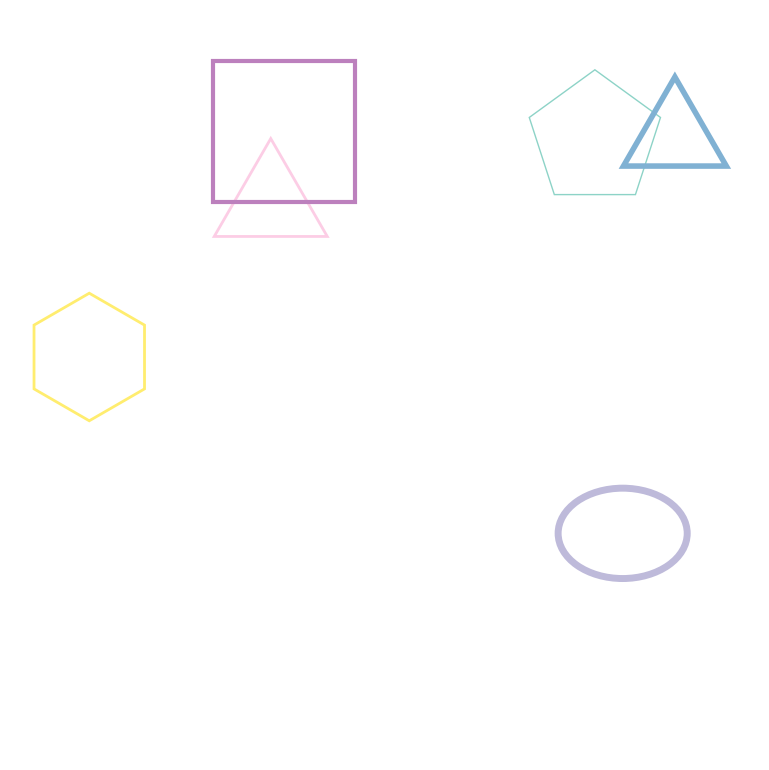[{"shape": "pentagon", "thickness": 0.5, "radius": 0.45, "center": [0.773, 0.82]}, {"shape": "oval", "thickness": 2.5, "radius": 0.42, "center": [0.809, 0.307]}, {"shape": "triangle", "thickness": 2, "radius": 0.39, "center": [0.876, 0.823]}, {"shape": "triangle", "thickness": 1, "radius": 0.42, "center": [0.352, 0.735]}, {"shape": "square", "thickness": 1.5, "radius": 0.46, "center": [0.369, 0.829]}, {"shape": "hexagon", "thickness": 1, "radius": 0.41, "center": [0.116, 0.536]}]